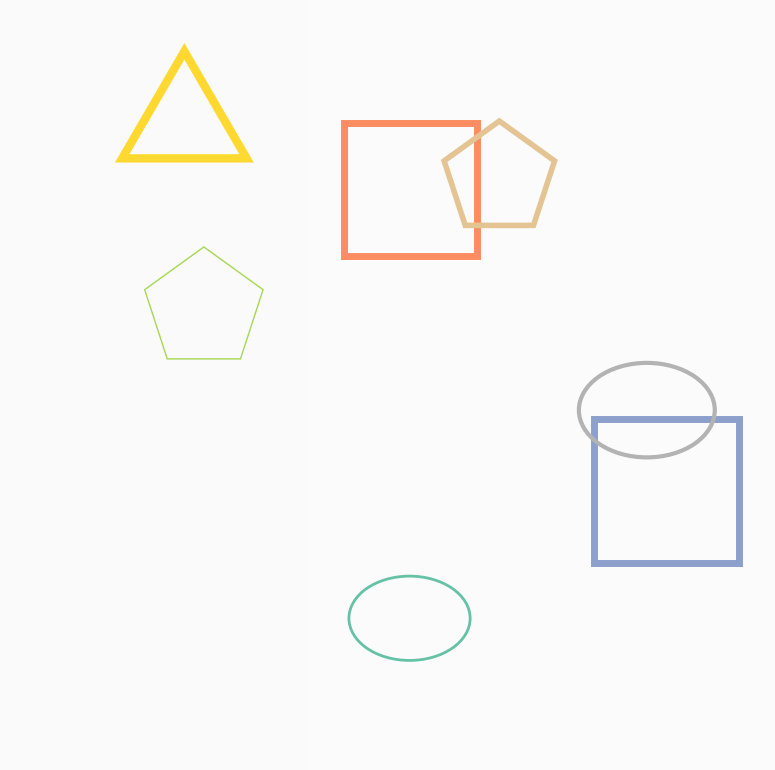[{"shape": "oval", "thickness": 1, "radius": 0.39, "center": [0.528, 0.197]}, {"shape": "square", "thickness": 2.5, "radius": 0.43, "center": [0.53, 0.754]}, {"shape": "square", "thickness": 2.5, "radius": 0.47, "center": [0.861, 0.362]}, {"shape": "pentagon", "thickness": 0.5, "radius": 0.4, "center": [0.263, 0.599]}, {"shape": "triangle", "thickness": 3, "radius": 0.46, "center": [0.238, 0.841]}, {"shape": "pentagon", "thickness": 2, "radius": 0.37, "center": [0.644, 0.768]}, {"shape": "oval", "thickness": 1.5, "radius": 0.44, "center": [0.835, 0.467]}]